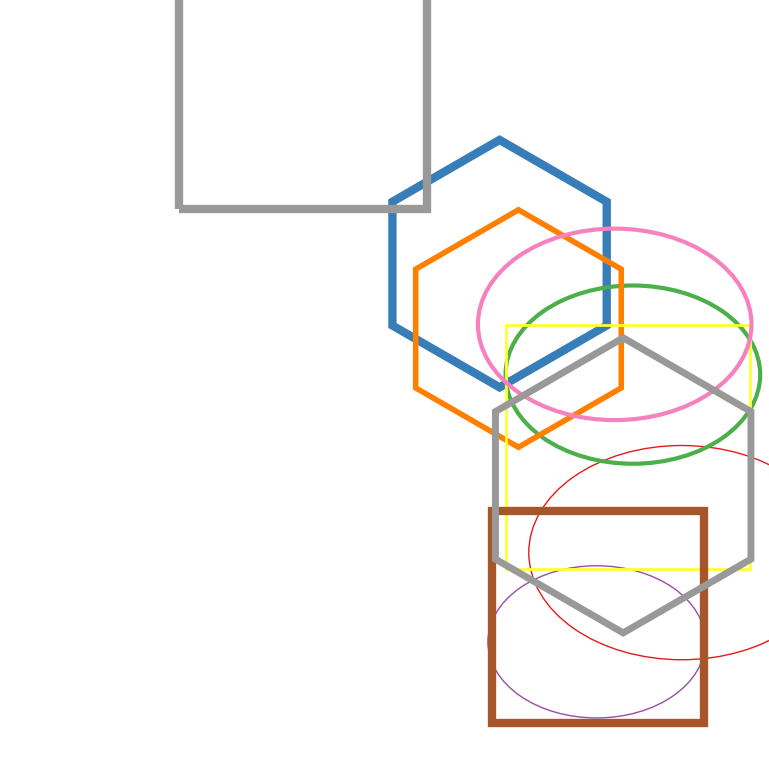[{"shape": "oval", "thickness": 0.5, "radius": 0.99, "center": [0.885, 0.282]}, {"shape": "hexagon", "thickness": 3, "radius": 0.8, "center": [0.649, 0.658]}, {"shape": "oval", "thickness": 1.5, "radius": 0.83, "center": [0.822, 0.513]}, {"shape": "oval", "thickness": 0.5, "radius": 0.71, "center": [0.775, 0.166]}, {"shape": "hexagon", "thickness": 2, "radius": 0.77, "center": [0.673, 0.573]}, {"shape": "square", "thickness": 1, "radius": 0.79, "center": [0.816, 0.419]}, {"shape": "square", "thickness": 3, "radius": 0.69, "center": [0.777, 0.198]}, {"shape": "oval", "thickness": 1.5, "radius": 0.89, "center": [0.798, 0.579]}, {"shape": "square", "thickness": 3, "radius": 0.81, "center": [0.394, 0.889]}, {"shape": "hexagon", "thickness": 2.5, "radius": 0.96, "center": [0.809, 0.37]}]